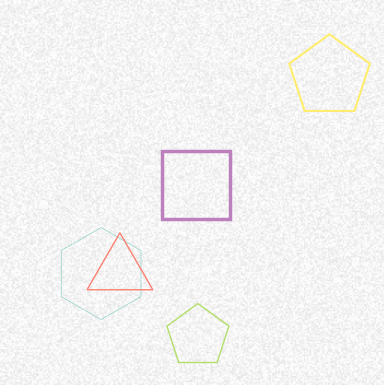[{"shape": "hexagon", "thickness": 0.5, "radius": 0.6, "center": [0.263, 0.289]}, {"shape": "triangle", "thickness": 1, "radius": 0.49, "center": [0.312, 0.297]}, {"shape": "pentagon", "thickness": 1, "radius": 0.42, "center": [0.514, 0.127]}, {"shape": "square", "thickness": 2.5, "radius": 0.44, "center": [0.508, 0.52]}, {"shape": "pentagon", "thickness": 1.5, "radius": 0.55, "center": [0.856, 0.801]}]